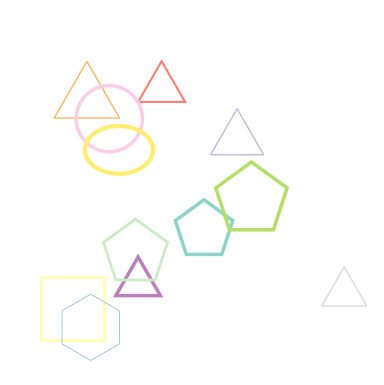[{"shape": "pentagon", "thickness": 2.5, "radius": 0.39, "center": [0.53, 0.403]}, {"shape": "square", "thickness": 2, "radius": 0.41, "center": [0.189, 0.198]}, {"shape": "triangle", "thickness": 1, "radius": 0.4, "center": [0.616, 0.638]}, {"shape": "triangle", "thickness": 1.5, "radius": 0.35, "center": [0.42, 0.77]}, {"shape": "hexagon", "thickness": 0.5, "radius": 0.43, "center": [0.236, 0.15]}, {"shape": "triangle", "thickness": 1, "radius": 0.49, "center": [0.226, 0.742]}, {"shape": "pentagon", "thickness": 2.5, "radius": 0.49, "center": [0.653, 0.482]}, {"shape": "circle", "thickness": 2.5, "radius": 0.43, "center": [0.284, 0.692]}, {"shape": "triangle", "thickness": 1, "radius": 0.34, "center": [0.894, 0.239]}, {"shape": "triangle", "thickness": 2.5, "radius": 0.33, "center": [0.359, 0.266]}, {"shape": "pentagon", "thickness": 2, "radius": 0.44, "center": [0.352, 0.343]}, {"shape": "oval", "thickness": 3, "radius": 0.44, "center": [0.309, 0.611]}]